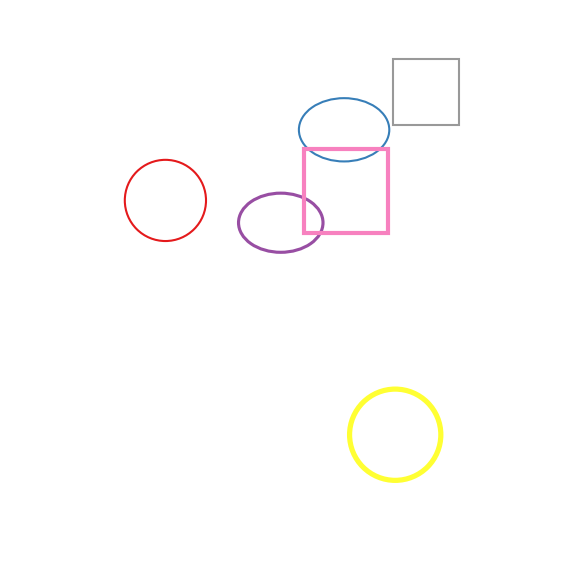[{"shape": "circle", "thickness": 1, "radius": 0.35, "center": [0.286, 0.652]}, {"shape": "oval", "thickness": 1, "radius": 0.39, "center": [0.596, 0.774]}, {"shape": "oval", "thickness": 1.5, "radius": 0.37, "center": [0.486, 0.613]}, {"shape": "circle", "thickness": 2.5, "radius": 0.4, "center": [0.684, 0.246]}, {"shape": "square", "thickness": 2, "radius": 0.36, "center": [0.599, 0.668]}, {"shape": "square", "thickness": 1, "radius": 0.29, "center": [0.738, 0.84]}]